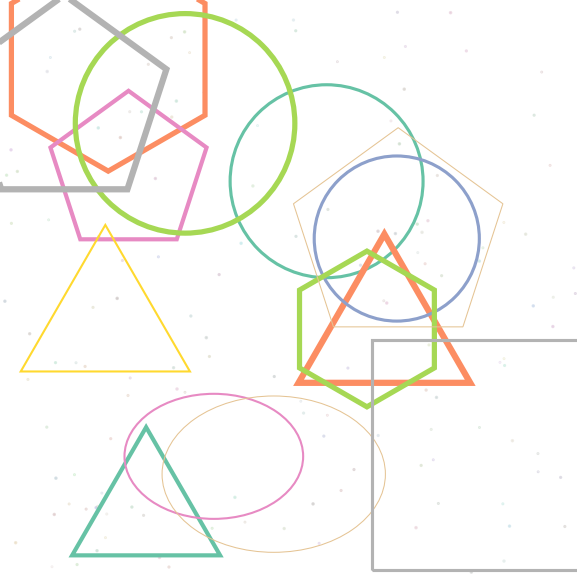[{"shape": "circle", "thickness": 1.5, "radius": 0.84, "center": [0.566, 0.685]}, {"shape": "triangle", "thickness": 2, "radius": 0.74, "center": [0.253, 0.111]}, {"shape": "hexagon", "thickness": 2.5, "radius": 0.97, "center": [0.187, 0.896]}, {"shape": "triangle", "thickness": 3, "radius": 0.86, "center": [0.666, 0.422]}, {"shape": "circle", "thickness": 1.5, "radius": 0.71, "center": [0.687, 0.586]}, {"shape": "oval", "thickness": 1, "radius": 0.77, "center": [0.37, 0.209]}, {"shape": "pentagon", "thickness": 2, "radius": 0.71, "center": [0.223, 0.7]}, {"shape": "hexagon", "thickness": 2.5, "radius": 0.67, "center": [0.635, 0.429]}, {"shape": "circle", "thickness": 2.5, "radius": 0.95, "center": [0.32, 0.786]}, {"shape": "triangle", "thickness": 1, "radius": 0.85, "center": [0.182, 0.44]}, {"shape": "pentagon", "thickness": 0.5, "radius": 0.95, "center": [0.69, 0.587]}, {"shape": "oval", "thickness": 0.5, "radius": 0.97, "center": [0.474, 0.178]}, {"shape": "square", "thickness": 1.5, "radius": 1.0, "center": [0.844, 0.211]}, {"shape": "pentagon", "thickness": 3, "radius": 0.93, "center": [0.111, 0.822]}]